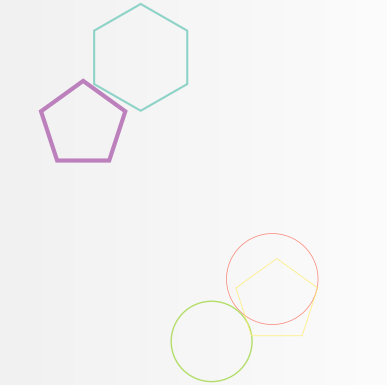[{"shape": "hexagon", "thickness": 1.5, "radius": 0.69, "center": [0.363, 0.851]}, {"shape": "circle", "thickness": 0.5, "radius": 0.59, "center": [0.703, 0.275]}, {"shape": "circle", "thickness": 1, "radius": 0.52, "center": [0.546, 0.113]}, {"shape": "pentagon", "thickness": 3, "radius": 0.57, "center": [0.215, 0.676]}, {"shape": "pentagon", "thickness": 0.5, "radius": 0.55, "center": [0.714, 0.218]}]